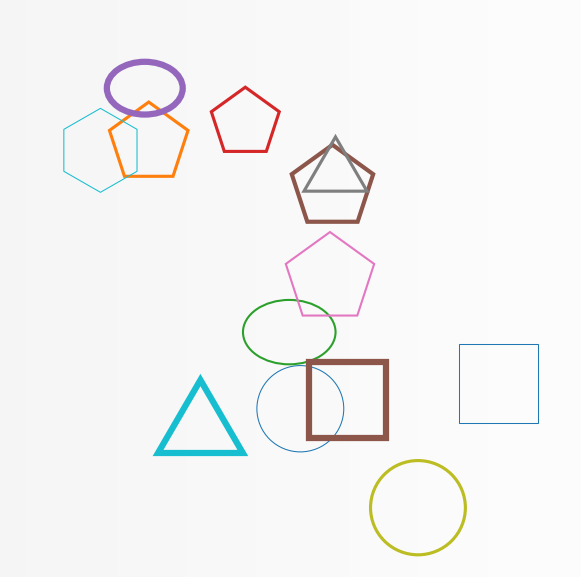[{"shape": "square", "thickness": 0.5, "radius": 0.34, "center": [0.858, 0.335]}, {"shape": "circle", "thickness": 0.5, "radius": 0.37, "center": [0.517, 0.291]}, {"shape": "pentagon", "thickness": 1.5, "radius": 0.36, "center": [0.256, 0.751]}, {"shape": "oval", "thickness": 1, "radius": 0.4, "center": [0.498, 0.424]}, {"shape": "pentagon", "thickness": 1.5, "radius": 0.31, "center": [0.422, 0.787]}, {"shape": "oval", "thickness": 3, "radius": 0.33, "center": [0.249, 0.846]}, {"shape": "pentagon", "thickness": 2, "radius": 0.37, "center": [0.572, 0.675]}, {"shape": "square", "thickness": 3, "radius": 0.33, "center": [0.598, 0.306]}, {"shape": "pentagon", "thickness": 1, "radius": 0.4, "center": [0.568, 0.517]}, {"shape": "triangle", "thickness": 1.5, "radius": 0.31, "center": [0.577, 0.699]}, {"shape": "circle", "thickness": 1.5, "radius": 0.41, "center": [0.719, 0.12]}, {"shape": "triangle", "thickness": 3, "radius": 0.42, "center": [0.345, 0.257]}, {"shape": "hexagon", "thickness": 0.5, "radius": 0.36, "center": [0.173, 0.739]}]